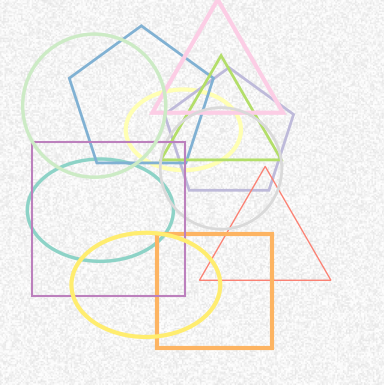[{"shape": "oval", "thickness": 2.5, "radius": 0.95, "center": [0.261, 0.454]}, {"shape": "oval", "thickness": 3, "radius": 0.75, "center": [0.476, 0.663]}, {"shape": "pentagon", "thickness": 2, "radius": 0.88, "center": [0.595, 0.648]}, {"shape": "triangle", "thickness": 1, "radius": 0.99, "center": [0.689, 0.371]}, {"shape": "pentagon", "thickness": 2, "radius": 0.98, "center": [0.367, 0.736]}, {"shape": "square", "thickness": 3, "radius": 0.74, "center": [0.557, 0.244]}, {"shape": "triangle", "thickness": 2, "radius": 0.9, "center": [0.574, 0.675]}, {"shape": "triangle", "thickness": 3, "radius": 0.98, "center": [0.565, 0.805]}, {"shape": "circle", "thickness": 2, "radius": 0.79, "center": [0.574, 0.563]}, {"shape": "square", "thickness": 1.5, "radius": 1.0, "center": [0.282, 0.431]}, {"shape": "circle", "thickness": 2.5, "radius": 0.93, "center": [0.245, 0.726]}, {"shape": "oval", "thickness": 3, "radius": 0.97, "center": [0.379, 0.26]}]